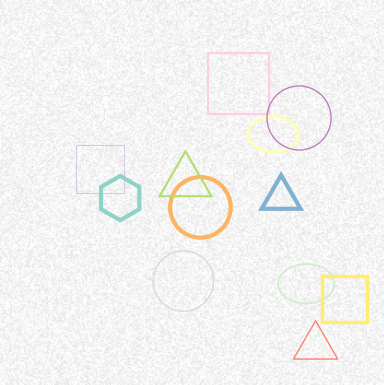[{"shape": "hexagon", "thickness": 3, "radius": 0.29, "center": [0.312, 0.485]}, {"shape": "oval", "thickness": 2, "radius": 0.33, "center": [0.709, 0.651]}, {"shape": "square", "thickness": 0.5, "radius": 0.31, "center": [0.26, 0.56]}, {"shape": "triangle", "thickness": 1, "radius": 0.33, "center": [0.82, 0.101]}, {"shape": "triangle", "thickness": 3, "radius": 0.29, "center": [0.73, 0.487]}, {"shape": "circle", "thickness": 3, "radius": 0.39, "center": [0.521, 0.461]}, {"shape": "triangle", "thickness": 1.5, "radius": 0.39, "center": [0.482, 0.529]}, {"shape": "square", "thickness": 1.5, "radius": 0.4, "center": [0.62, 0.783]}, {"shape": "circle", "thickness": 1, "radius": 0.39, "center": [0.476, 0.27]}, {"shape": "circle", "thickness": 1, "radius": 0.42, "center": [0.777, 0.694]}, {"shape": "oval", "thickness": 1, "radius": 0.37, "center": [0.795, 0.263]}, {"shape": "square", "thickness": 2.5, "radius": 0.3, "center": [0.895, 0.224]}]